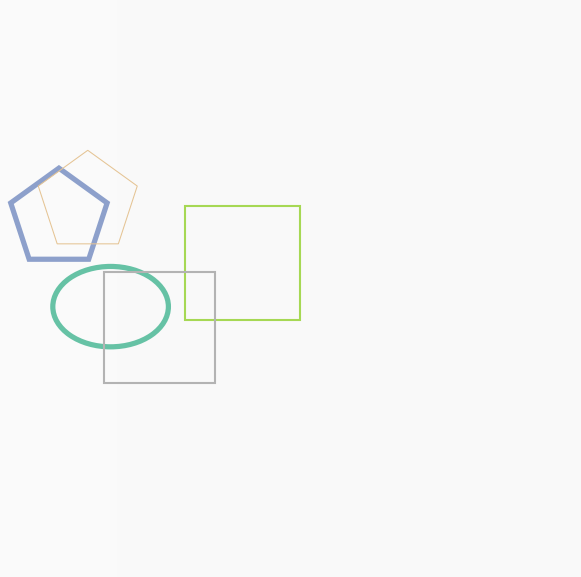[{"shape": "oval", "thickness": 2.5, "radius": 0.5, "center": [0.19, 0.468]}, {"shape": "pentagon", "thickness": 2.5, "radius": 0.44, "center": [0.101, 0.621]}, {"shape": "square", "thickness": 1, "radius": 0.5, "center": [0.417, 0.543]}, {"shape": "pentagon", "thickness": 0.5, "radius": 0.45, "center": [0.151, 0.649]}, {"shape": "square", "thickness": 1, "radius": 0.48, "center": [0.274, 0.432]}]